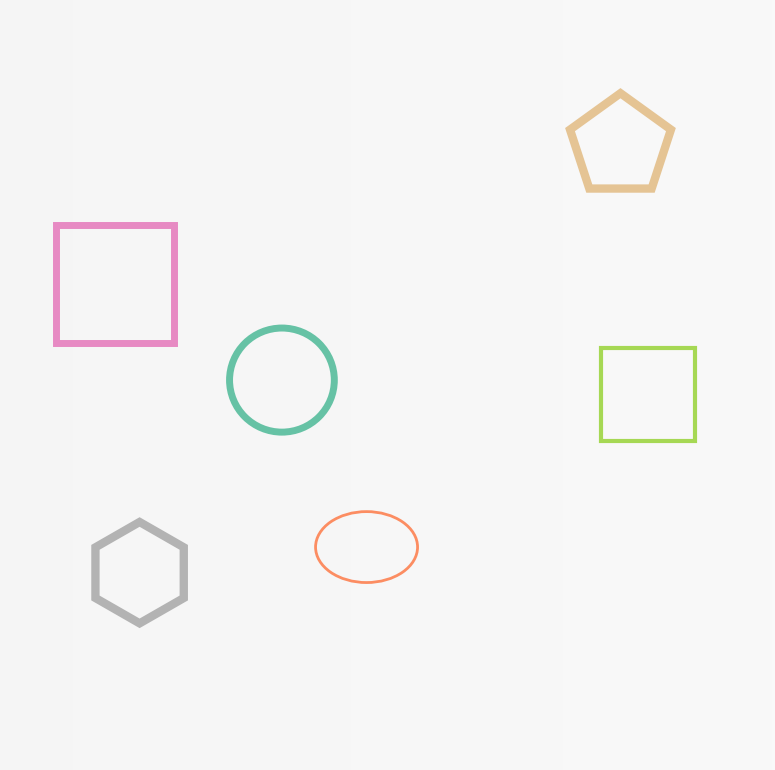[{"shape": "circle", "thickness": 2.5, "radius": 0.34, "center": [0.364, 0.506]}, {"shape": "oval", "thickness": 1, "radius": 0.33, "center": [0.473, 0.29]}, {"shape": "square", "thickness": 2.5, "radius": 0.38, "center": [0.148, 0.631]}, {"shape": "square", "thickness": 1.5, "radius": 0.3, "center": [0.836, 0.488]}, {"shape": "pentagon", "thickness": 3, "radius": 0.34, "center": [0.801, 0.811]}, {"shape": "hexagon", "thickness": 3, "radius": 0.33, "center": [0.18, 0.256]}]